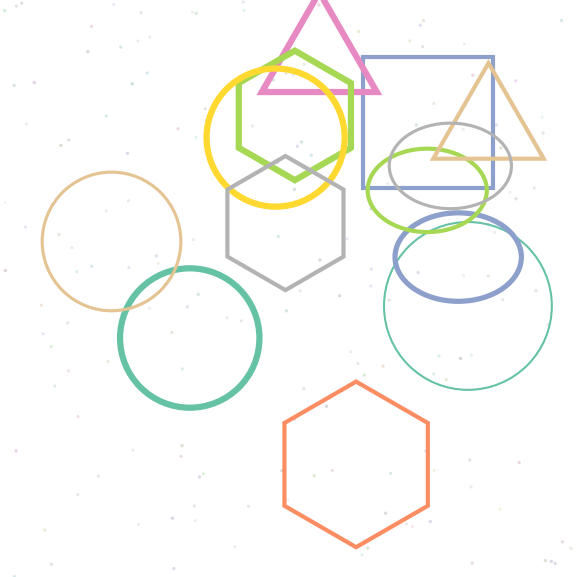[{"shape": "circle", "thickness": 3, "radius": 0.6, "center": [0.329, 0.414]}, {"shape": "circle", "thickness": 1, "radius": 0.73, "center": [0.81, 0.469]}, {"shape": "hexagon", "thickness": 2, "radius": 0.72, "center": [0.617, 0.195]}, {"shape": "square", "thickness": 2, "radius": 0.57, "center": [0.741, 0.787]}, {"shape": "oval", "thickness": 2.5, "radius": 0.55, "center": [0.793, 0.554]}, {"shape": "triangle", "thickness": 3, "radius": 0.58, "center": [0.553, 0.897]}, {"shape": "hexagon", "thickness": 3, "radius": 0.56, "center": [0.511, 0.799]}, {"shape": "oval", "thickness": 2, "radius": 0.52, "center": [0.74, 0.67]}, {"shape": "circle", "thickness": 3, "radius": 0.6, "center": [0.477, 0.761]}, {"shape": "circle", "thickness": 1.5, "radius": 0.6, "center": [0.193, 0.581]}, {"shape": "triangle", "thickness": 2, "radius": 0.55, "center": [0.846, 0.78]}, {"shape": "hexagon", "thickness": 2, "radius": 0.58, "center": [0.494, 0.613]}, {"shape": "oval", "thickness": 1.5, "radius": 0.53, "center": [0.78, 0.712]}]